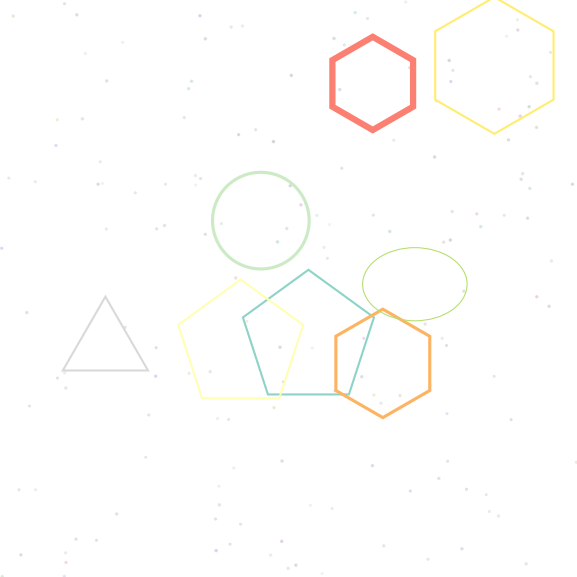[{"shape": "pentagon", "thickness": 1, "radius": 0.6, "center": [0.534, 0.413]}, {"shape": "pentagon", "thickness": 1, "radius": 0.57, "center": [0.417, 0.401]}, {"shape": "hexagon", "thickness": 3, "radius": 0.4, "center": [0.645, 0.855]}, {"shape": "hexagon", "thickness": 1.5, "radius": 0.47, "center": [0.663, 0.37]}, {"shape": "oval", "thickness": 0.5, "radius": 0.45, "center": [0.718, 0.507]}, {"shape": "triangle", "thickness": 1, "radius": 0.43, "center": [0.183, 0.4]}, {"shape": "circle", "thickness": 1.5, "radius": 0.42, "center": [0.452, 0.617]}, {"shape": "hexagon", "thickness": 1, "radius": 0.59, "center": [0.856, 0.886]}]